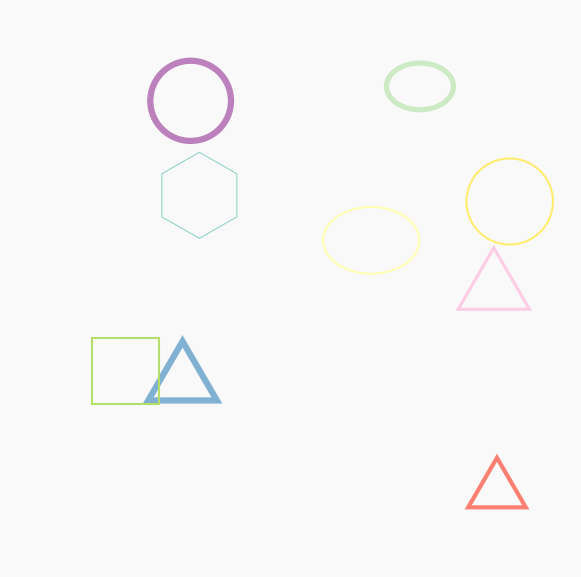[{"shape": "hexagon", "thickness": 0.5, "radius": 0.37, "center": [0.343, 0.661]}, {"shape": "oval", "thickness": 1, "radius": 0.41, "center": [0.639, 0.583]}, {"shape": "triangle", "thickness": 2, "radius": 0.29, "center": [0.855, 0.149]}, {"shape": "triangle", "thickness": 3, "radius": 0.34, "center": [0.314, 0.34]}, {"shape": "square", "thickness": 1, "radius": 0.29, "center": [0.216, 0.357]}, {"shape": "triangle", "thickness": 1.5, "radius": 0.35, "center": [0.85, 0.499]}, {"shape": "circle", "thickness": 3, "radius": 0.35, "center": [0.328, 0.825]}, {"shape": "oval", "thickness": 2.5, "radius": 0.29, "center": [0.723, 0.85]}, {"shape": "circle", "thickness": 1, "radius": 0.37, "center": [0.877, 0.65]}]